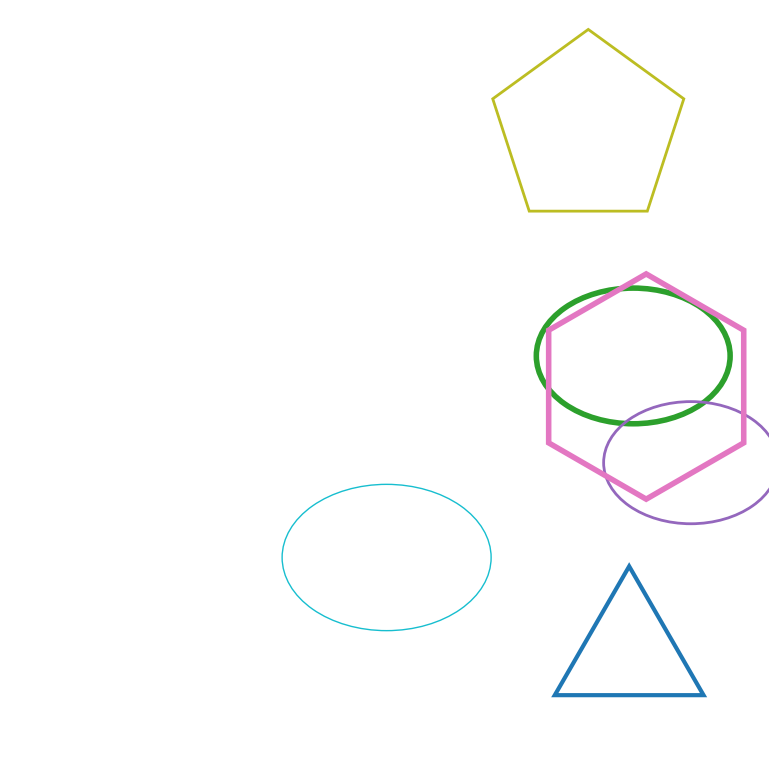[{"shape": "triangle", "thickness": 1.5, "radius": 0.56, "center": [0.817, 0.153]}, {"shape": "oval", "thickness": 2, "radius": 0.63, "center": [0.822, 0.538]}, {"shape": "oval", "thickness": 1, "radius": 0.57, "center": [0.897, 0.399]}, {"shape": "hexagon", "thickness": 2, "radius": 0.73, "center": [0.839, 0.498]}, {"shape": "pentagon", "thickness": 1, "radius": 0.65, "center": [0.764, 0.831]}, {"shape": "oval", "thickness": 0.5, "radius": 0.68, "center": [0.502, 0.276]}]